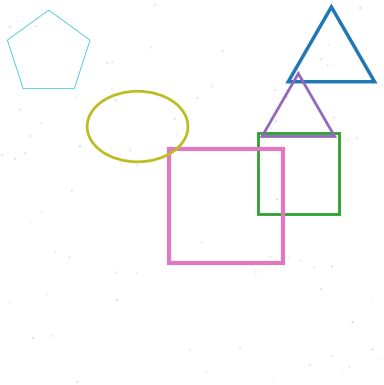[{"shape": "triangle", "thickness": 2.5, "radius": 0.65, "center": [0.861, 0.852]}, {"shape": "square", "thickness": 2, "radius": 0.53, "center": [0.774, 0.549]}, {"shape": "triangle", "thickness": 2, "radius": 0.54, "center": [0.775, 0.7]}, {"shape": "square", "thickness": 3, "radius": 0.74, "center": [0.587, 0.465]}, {"shape": "oval", "thickness": 2, "radius": 0.65, "center": [0.357, 0.671]}, {"shape": "pentagon", "thickness": 0.5, "radius": 0.56, "center": [0.127, 0.861]}]